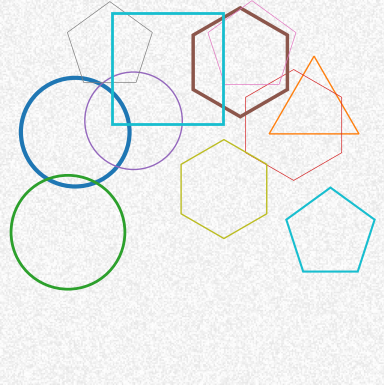[{"shape": "circle", "thickness": 3, "radius": 0.71, "center": [0.195, 0.657]}, {"shape": "triangle", "thickness": 1, "radius": 0.67, "center": [0.816, 0.72]}, {"shape": "circle", "thickness": 2, "radius": 0.74, "center": [0.177, 0.397]}, {"shape": "hexagon", "thickness": 0.5, "radius": 0.72, "center": [0.763, 0.675]}, {"shape": "circle", "thickness": 1, "radius": 0.63, "center": [0.347, 0.686]}, {"shape": "hexagon", "thickness": 2.5, "radius": 0.71, "center": [0.624, 0.838]}, {"shape": "pentagon", "thickness": 0.5, "radius": 0.6, "center": [0.654, 0.878]}, {"shape": "pentagon", "thickness": 0.5, "radius": 0.58, "center": [0.285, 0.88]}, {"shape": "hexagon", "thickness": 1, "radius": 0.64, "center": [0.582, 0.509]}, {"shape": "square", "thickness": 2, "radius": 0.72, "center": [0.435, 0.821]}, {"shape": "pentagon", "thickness": 1.5, "radius": 0.6, "center": [0.858, 0.392]}]